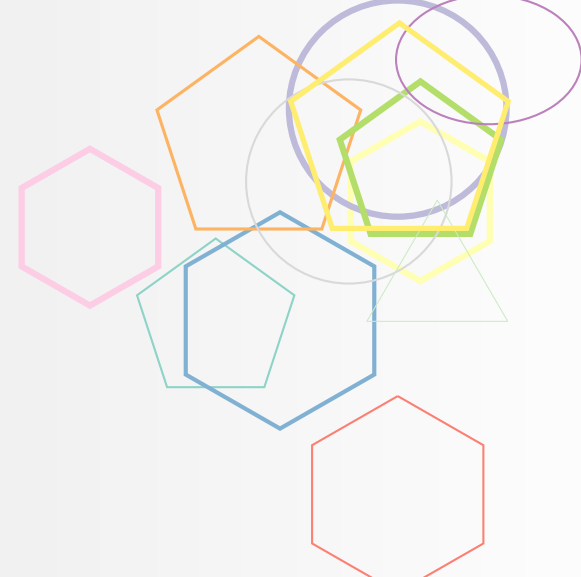[{"shape": "pentagon", "thickness": 1, "radius": 0.71, "center": [0.371, 0.444]}, {"shape": "hexagon", "thickness": 3, "radius": 0.69, "center": [0.723, 0.651]}, {"shape": "circle", "thickness": 3, "radius": 0.94, "center": [0.684, 0.811]}, {"shape": "hexagon", "thickness": 1, "radius": 0.85, "center": [0.684, 0.143]}, {"shape": "hexagon", "thickness": 2, "radius": 0.94, "center": [0.482, 0.444]}, {"shape": "pentagon", "thickness": 1.5, "radius": 0.92, "center": [0.445, 0.752]}, {"shape": "pentagon", "thickness": 3, "radius": 0.73, "center": [0.723, 0.712]}, {"shape": "hexagon", "thickness": 3, "radius": 0.68, "center": [0.155, 0.606]}, {"shape": "circle", "thickness": 1, "radius": 0.88, "center": [0.6, 0.685]}, {"shape": "oval", "thickness": 1, "radius": 0.8, "center": [0.841, 0.896]}, {"shape": "triangle", "thickness": 0.5, "radius": 0.7, "center": [0.752, 0.513]}, {"shape": "pentagon", "thickness": 2.5, "radius": 0.98, "center": [0.687, 0.763]}]